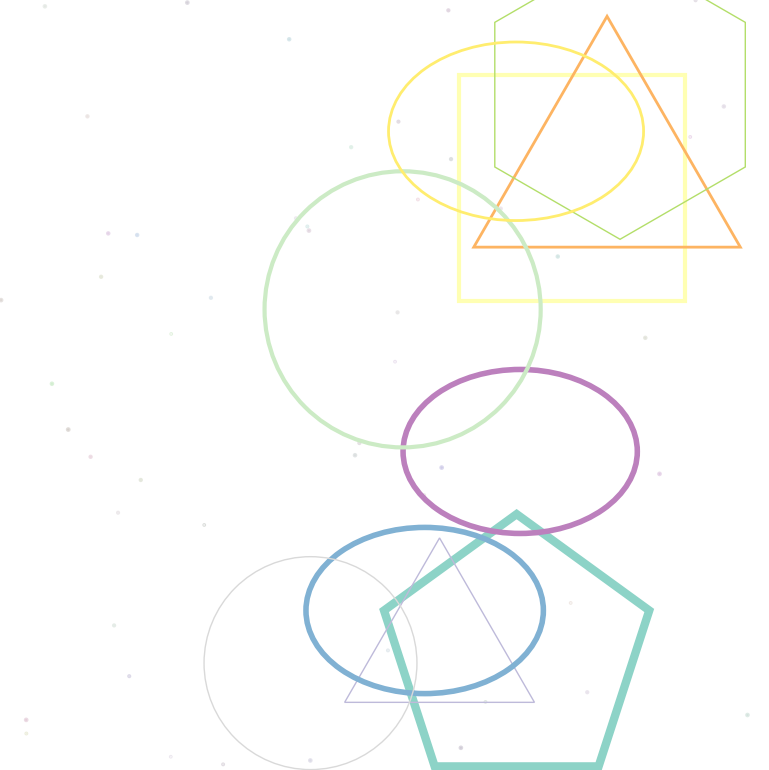[{"shape": "pentagon", "thickness": 3, "radius": 0.91, "center": [0.671, 0.151]}, {"shape": "square", "thickness": 1.5, "radius": 0.73, "center": [0.743, 0.756]}, {"shape": "triangle", "thickness": 0.5, "radius": 0.71, "center": [0.571, 0.159]}, {"shape": "oval", "thickness": 2, "radius": 0.77, "center": [0.552, 0.207]}, {"shape": "triangle", "thickness": 1, "radius": 1.0, "center": [0.788, 0.779]}, {"shape": "hexagon", "thickness": 0.5, "radius": 0.94, "center": [0.805, 0.877]}, {"shape": "circle", "thickness": 0.5, "radius": 0.69, "center": [0.403, 0.139]}, {"shape": "oval", "thickness": 2, "radius": 0.76, "center": [0.676, 0.414]}, {"shape": "circle", "thickness": 1.5, "radius": 0.9, "center": [0.523, 0.598]}, {"shape": "oval", "thickness": 1, "radius": 0.83, "center": [0.67, 0.83]}]